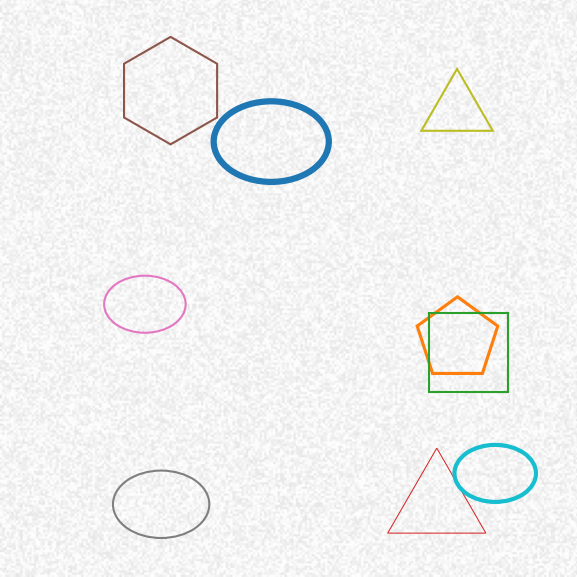[{"shape": "oval", "thickness": 3, "radius": 0.5, "center": [0.47, 0.754]}, {"shape": "pentagon", "thickness": 1.5, "radius": 0.37, "center": [0.792, 0.412]}, {"shape": "square", "thickness": 1, "radius": 0.35, "center": [0.811, 0.389]}, {"shape": "triangle", "thickness": 0.5, "radius": 0.49, "center": [0.756, 0.125]}, {"shape": "hexagon", "thickness": 1, "radius": 0.47, "center": [0.295, 0.842]}, {"shape": "oval", "thickness": 1, "radius": 0.35, "center": [0.251, 0.472]}, {"shape": "oval", "thickness": 1, "radius": 0.42, "center": [0.279, 0.126]}, {"shape": "triangle", "thickness": 1, "radius": 0.36, "center": [0.791, 0.808]}, {"shape": "oval", "thickness": 2, "radius": 0.35, "center": [0.858, 0.179]}]